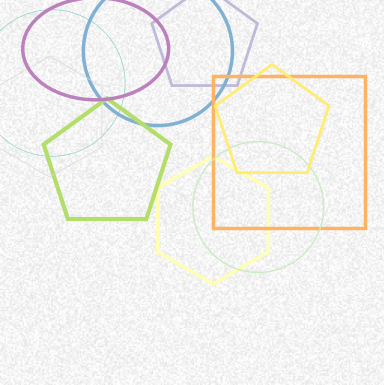[{"shape": "circle", "thickness": 0.5, "radius": 0.95, "center": [0.134, 0.784]}, {"shape": "hexagon", "thickness": 2.5, "radius": 0.83, "center": [0.553, 0.429]}, {"shape": "pentagon", "thickness": 2, "radius": 0.72, "center": [0.531, 0.895]}, {"shape": "circle", "thickness": 2.5, "radius": 0.97, "center": [0.41, 0.867]}, {"shape": "square", "thickness": 2.5, "radius": 0.99, "center": [0.751, 0.606]}, {"shape": "pentagon", "thickness": 3, "radius": 0.87, "center": [0.278, 0.571]}, {"shape": "hexagon", "thickness": 0.5, "radius": 0.78, "center": [0.129, 0.697]}, {"shape": "oval", "thickness": 2.5, "radius": 0.95, "center": [0.249, 0.873]}, {"shape": "circle", "thickness": 1, "radius": 0.85, "center": [0.671, 0.462]}, {"shape": "pentagon", "thickness": 2, "radius": 0.78, "center": [0.707, 0.677]}]